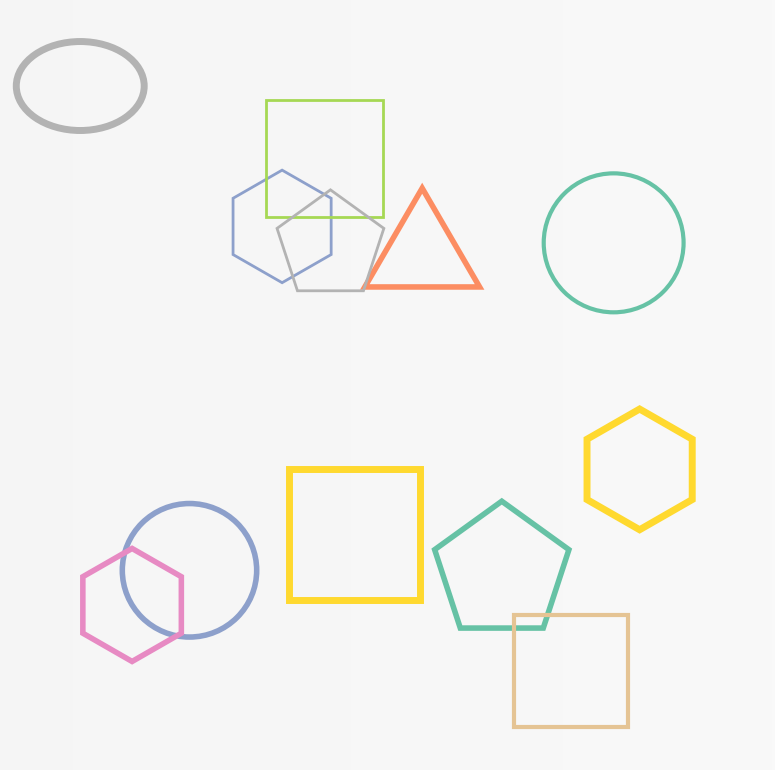[{"shape": "pentagon", "thickness": 2, "radius": 0.46, "center": [0.647, 0.258]}, {"shape": "circle", "thickness": 1.5, "radius": 0.45, "center": [0.792, 0.685]}, {"shape": "triangle", "thickness": 2, "radius": 0.43, "center": [0.545, 0.67]}, {"shape": "hexagon", "thickness": 1, "radius": 0.37, "center": [0.364, 0.706]}, {"shape": "circle", "thickness": 2, "radius": 0.43, "center": [0.245, 0.259]}, {"shape": "hexagon", "thickness": 2, "radius": 0.37, "center": [0.17, 0.214]}, {"shape": "square", "thickness": 1, "radius": 0.38, "center": [0.419, 0.794]}, {"shape": "square", "thickness": 2.5, "radius": 0.42, "center": [0.458, 0.306]}, {"shape": "hexagon", "thickness": 2.5, "radius": 0.39, "center": [0.825, 0.39]}, {"shape": "square", "thickness": 1.5, "radius": 0.36, "center": [0.737, 0.129]}, {"shape": "oval", "thickness": 2.5, "radius": 0.41, "center": [0.104, 0.888]}, {"shape": "pentagon", "thickness": 1, "radius": 0.36, "center": [0.426, 0.681]}]